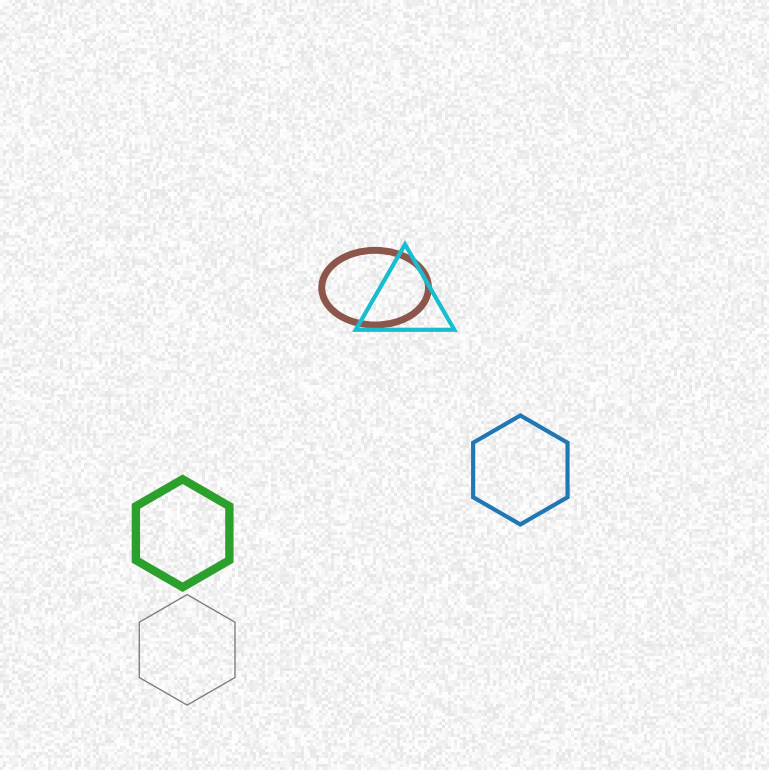[{"shape": "hexagon", "thickness": 1.5, "radius": 0.35, "center": [0.676, 0.39]}, {"shape": "hexagon", "thickness": 3, "radius": 0.35, "center": [0.237, 0.307]}, {"shape": "oval", "thickness": 2.5, "radius": 0.35, "center": [0.487, 0.626]}, {"shape": "hexagon", "thickness": 0.5, "radius": 0.36, "center": [0.243, 0.156]}, {"shape": "triangle", "thickness": 1.5, "radius": 0.37, "center": [0.526, 0.609]}]